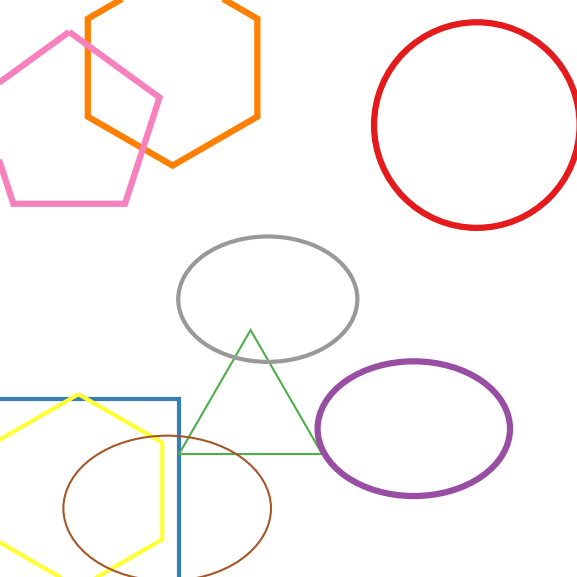[{"shape": "circle", "thickness": 3, "radius": 0.89, "center": [0.826, 0.783]}, {"shape": "square", "thickness": 2, "radius": 0.98, "center": [0.114, 0.112]}, {"shape": "triangle", "thickness": 1, "radius": 0.72, "center": [0.434, 0.284]}, {"shape": "oval", "thickness": 3, "radius": 0.83, "center": [0.717, 0.257]}, {"shape": "hexagon", "thickness": 3, "radius": 0.85, "center": [0.299, 0.882]}, {"shape": "hexagon", "thickness": 2, "radius": 0.84, "center": [0.136, 0.149]}, {"shape": "oval", "thickness": 1, "radius": 0.9, "center": [0.289, 0.119]}, {"shape": "pentagon", "thickness": 3, "radius": 0.82, "center": [0.12, 0.779]}, {"shape": "oval", "thickness": 2, "radius": 0.78, "center": [0.464, 0.481]}]